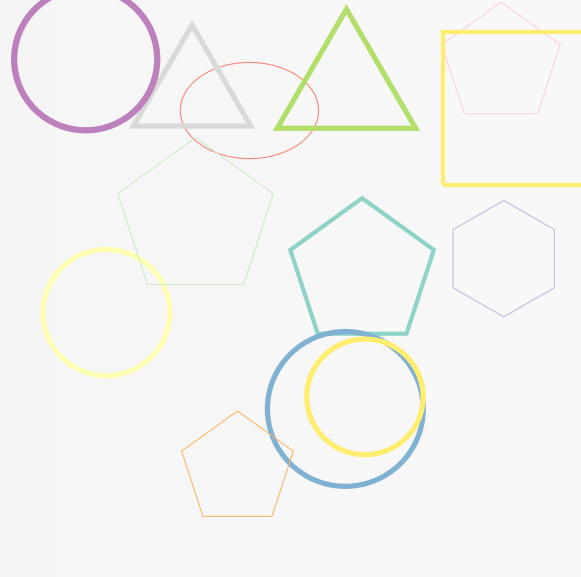[{"shape": "pentagon", "thickness": 2, "radius": 0.65, "center": [0.623, 0.526]}, {"shape": "circle", "thickness": 2.5, "radius": 0.55, "center": [0.183, 0.458]}, {"shape": "hexagon", "thickness": 0.5, "radius": 0.5, "center": [0.867, 0.551]}, {"shape": "oval", "thickness": 0.5, "radius": 0.6, "center": [0.429, 0.808]}, {"shape": "circle", "thickness": 2.5, "radius": 0.67, "center": [0.594, 0.291]}, {"shape": "pentagon", "thickness": 0.5, "radius": 0.5, "center": [0.409, 0.187]}, {"shape": "triangle", "thickness": 2.5, "radius": 0.69, "center": [0.596, 0.846]}, {"shape": "pentagon", "thickness": 0.5, "radius": 0.54, "center": [0.862, 0.889]}, {"shape": "triangle", "thickness": 2.5, "radius": 0.58, "center": [0.33, 0.839]}, {"shape": "circle", "thickness": 3, "radius": 0.62, "center": [0.147, 0.897]}, {"shape": "pentagon", "thickness": 0.5, "radius": 0.7, "center": [0.336, 0.62]}, {"shape": "square", "thickness": 2, "radius": 0.67, "center": [0.895, 0.811]}, {"shape": "circle", "thickness": 2.5, "radius": 0.5, "center": [0.628, 0.312]}]